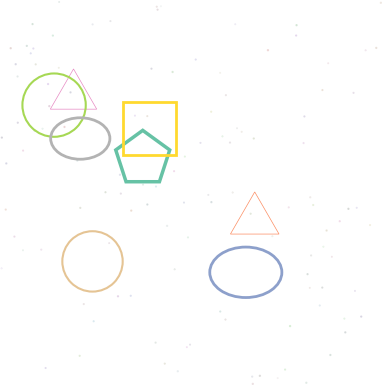[{"shape": "pentagon", "thickness": 2.5, "radius": 0.37, "center": [0.371, 0.588]}, {"shape": "triangle", "thickness": 0.5, "radius": 0.36, "center": [0.662, 0.429]}, {"shape": "oval", "thickness": 2, "radius": 0.47, "center": [0.638, 0.293]}, {"shape": "triangle", "thickness": 0.5, "radius": 0.35, "center": [0.191, 0.751]}, {"shape": "circle", "thickness": 1.5, "radius": 0.41, "center": [0.14, 0.727]}, {"shape": "square", "thickness": 2, "radius": 0.35, "center": [0.389, 0.666]}, {"shape": "circle", "thickness": 1.5, "radius": 0.39, "center": [0.24, 0.321]}, {"shape": "oval", "thickness": 2, "radius": 0.38, "center": [0.209, 0.64]}]